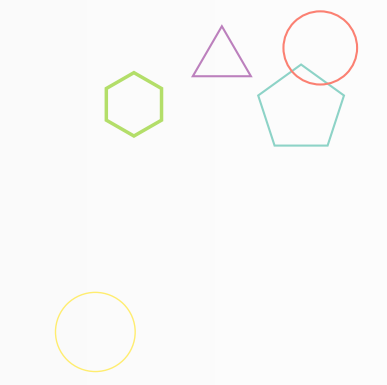[{"shape": "pentagon", "thickness": 1.5, "radius": 0.58, "center": [0.777, 0.716]}, {"shape": "circle", "thickness": 1.5, "radius": 0.48, "center": [0.827, 0.876]}, {"shape": "hexagon", "thickness": 2.5, "radius": 0.41, "center": [0.346, 0.729]}, {"shape": "triangle", "thickness": 1.5, "radius": 0.43, "center": [0.573, 0.845]}, {"shape": "circle", "thickness": 1, "radius": 0.51, "center": [0.246, 0.138]}]